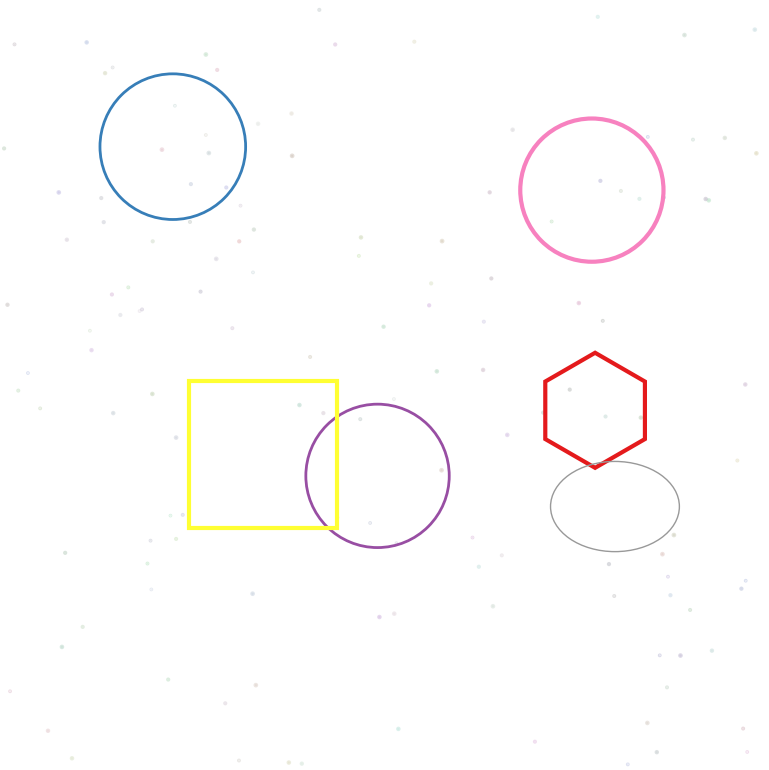[{"shape": "hexagon", "thickness": 1.5, "radius": 0.37, "center": [0.773, 0.467]}, {"shape": "circle", "thickness": 1, "radius": 0.47, "center": [0.224, 0.81]}, {"shape": "circle", "thickness": 1, "radius": 0.47, "center": [0.49, 0.382]}, {"shape": "square", "thickness": 1.5, "radius": 0.48, "center": [0.342, 0.41]}, {"shape": "circle", "thickness": 1.5, "radius": 0.46, "center": [0.769, 0.753]}, {"shape": "oval", "thickness": 0.5, "radius": 0.42, "center": [0.799, 0.342]}]